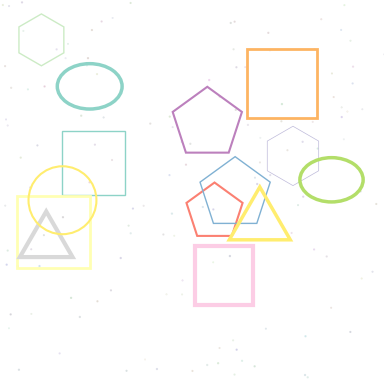[{"shape": "square", "thickness": 1, "radius": 0.41, "center": [0.243, 0.577]}, {"shape": "oval", "thickness": 2.5, "radius": 0.42, "center": [0.233, 0.776]}, {"shape": "square", "thickness": 2, "radius": 0.47, "center": [0.139, 0.398]}, {"shape": "hexagon", "thickness": 0.5, "radius": 0.39, "center": [0.761, 0.595]}, {"shape": "pentagon", "thickness": 1.5, "radius": 0.38, "center": [0.557, 0.449]}, {"shape": "pentagon", "thickness": 1, "radius": 0.48, "center": [0.611, 0.497]}, {"shape": "square", "thickness": 2, "radius": 0.45, "center": [0.732, 0.783]}, {"shape": "oval", "thickness": 2.5, "radius": 0.41, "center": [0.861, 0.533]}, {"shape": "square", "thickness": 3, "radius": 0.38, "center": [0.582, 0.285]}, {"shape": "triangle", "thickness": 3, "radius": 0.39, "center": [0.12, 0.372]}, {"shape": "pentagon", "thickness": 1.5, "radius": 0.47, "center": [0.538, 0.68]}, {"shape": "hexagon", "thickness": 1, "radius": 0.34, "center": [0.108, 0.896]}, {"shape": "triangle", "thickness": 2.5, "radius": 0.46, "center": [0.675, 0.423]}, {"shape": "circle", "thickness": 1.5, "radius": 0.44, "center": [0.162, 0.48]}]